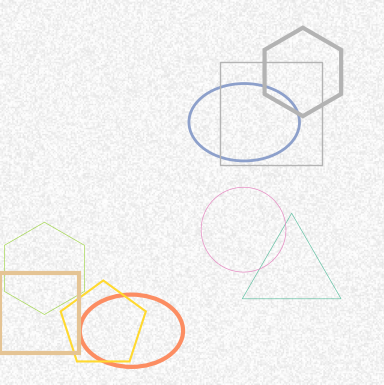[{"shape": "triangle", "thickness": 0.5, "radius": 0.74, "center": [0.758, 0.298]}, {"shape": "oval", "thickness": 3, "radius": 0.67, "center": [0.341, 0.141]}, {"shape": "oval", "thickness": 2, "radius": 0.72, "center": [0.634, 0.683]}, {"shape": "circle", "thickness": 0.5, "radius": 0.55, "center": [0.633, 0.403]}, {"shape": "hexagon", "thickness": 0.5, "radius": 0.6, "center": [0.115, 0.303]}, {"shape": "pentagon", "thickness": 1.5, "radius": 0.58, "center": [0.268, 0.155]}, {"shape": "square", "thickness": 3, "radius": 0.52, "center": [0.103, 0.188]}, {"shape": "hexagon", "thickness": 3, "radius": 0.57, "center": [0.787, 0.813]}, {"shape": "square", "thickness": 1, "radius": 0.67, "center": [0.704, 0.705]}]